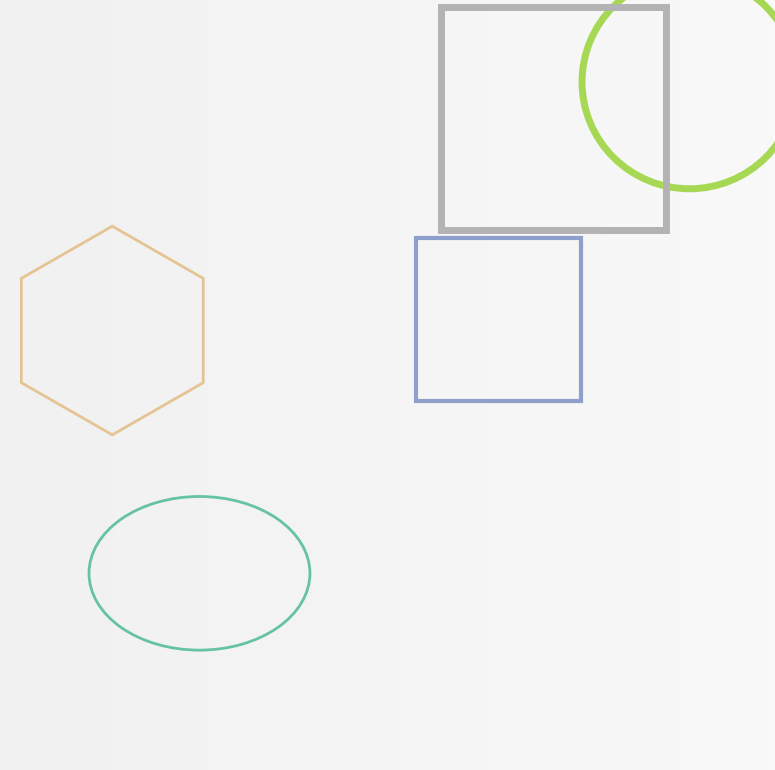[{"shape": "oval", "thickness": 1, "radius": 0.71, "center": [0.257, 0.255]}, {"shape": "square", "thickness": 1.5, "radius": 0.53, "center": [0.643, 0.585]}, {"shape": "circle", "thickness": 2.5, "radius": 0.69, "center": [0.89, 0.894]}, {"shape": "hexagon", "thickness": 1, "radius": 0.68, "center": [0.145, 0.571]}, {"shape": "square", "thickness": 2.5, "radius": 0.73, "center": [0.714, 0.846]}]